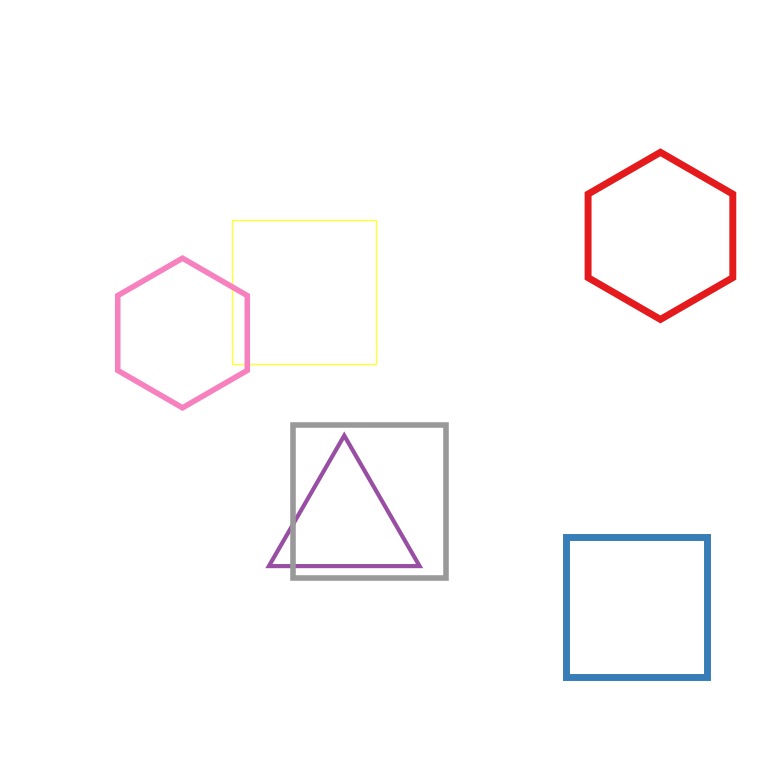[{"shape": "hexagon", "thickness": 2.5, "radius": 0.54, "center": [0.858, 0.694]}, {"shape": "square", "thickness": 2.5, "radius": 0.46, "center": [0.826, 0.212]}, {"shape": "triangle", "thickness": 1.5, "radius": 0.57, "center": [0.447, 0.321]}, {"shape": "square", "thickness": 0.5, "radius": 0.47, "center": [0.395, 0.621]}, {"shape": "hexagon", "thickness": 2, "radius": 0.49, "center": [0.237, 0.568]}, {"shape": "square", "thickness": 2, "radius": 0.5, "center": [0.48, 0.348]}]